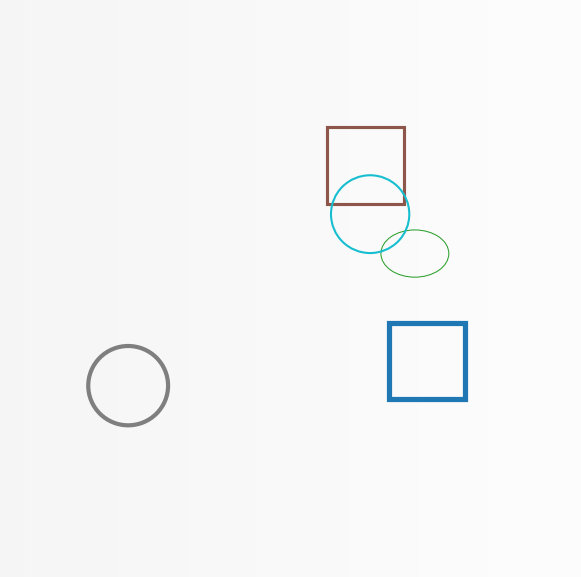[{"shape": "square", "thickness": 2.5, "radius": 0.33, "center": [0.734, 0.374]}, {"shape": "oval", "thickness": 0.5, "radius": 0.29, "center": [0.714, 0.56]}, {"shape": "square", "thickness": 1.5, "radius": 0.33, "center": [0.629, 0.712]}, {"shape": "circle", "thickness": 2, "radius": 0.34, "center": [0.22, 0.331]}, {"shape": "circle", "thickness": 1, "radius": 0.34, "center": [0.637, 0.628]}]